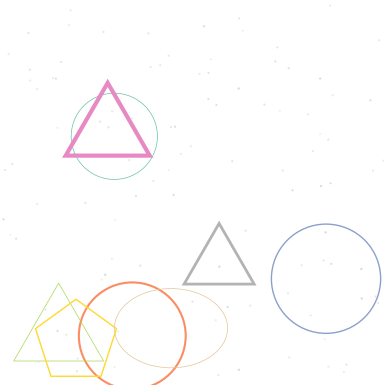[{"shape": "circle", "thickness": 0.5, "radius": 0.56, "center": [0.297, 0.646]}, {"shape": "circle", "thickness": 1.5, "radius": 0.69, "center": [0.344, 0.128]}, {"shape": "circle", "thickness": 1, "radius": 0.71, "center": [0.847, 0.276]}, {"shape": "triangle", "thickness": 3, "radius": 0.63, "center": [0.28, 0.659]}, {"shape": "triangle", "thickness": 0.5, "radius": 0.67, "center": [0.152, 0.13]}, {"shape": "pentagon", "thickness": 1, "radius": 0.55, "center": [0.197, 0.112]}, {"shape": "oval", "thickness": 0.5, "radius": 0.73, "center": [0.444, 0.148]}, {"shape": "triangle", "thickness": 2, "radius": 0.53, "center": [0.569, 0.315]}]